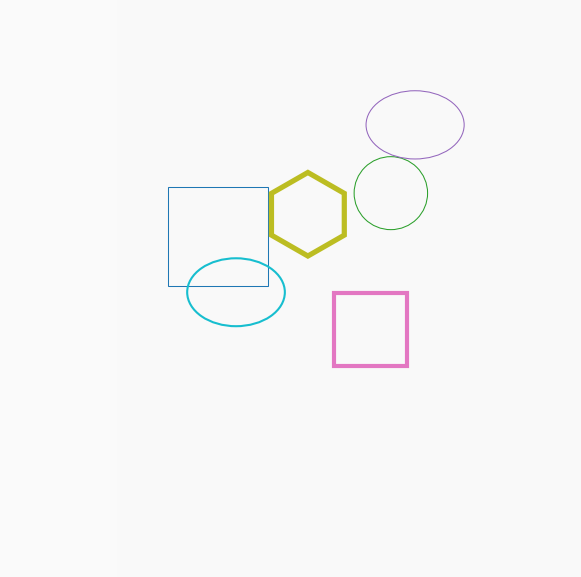[{"shape": "square", "thickness": 0.5, "radius": 0.43, "center": [0.375, 0.589]}, {"shape": "circle", "thickness": 0.5, "radius": 0.32, "center": [0.672, 0.665]}, {"shape": "oval", "thickness": 0.5, "radius": 0.42, "center": [0.714, 0.783]}, {"shape": "square", "thickness": 2, "radius": 0.32, "center": [0.637, 0.429]}, {"shape": "hexagon", "thickness": 2.5, "radius": 0.36, "center": [0.53, 0.628]}, {"shape": "oval", "thickness": 1, "radius": 0.42, "center": [0.406, 0.493]}]